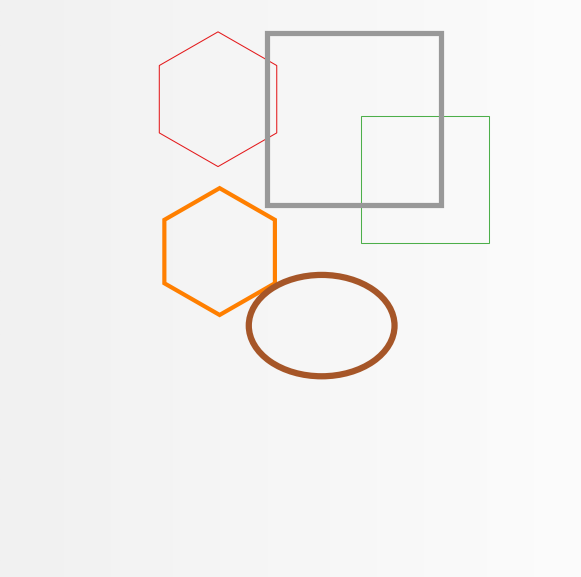[{"shape": "hexagon", "thickness": 0.5, "radius": 0.58, "center": [0.375, 0.827]}, {"shape": "square", "thickness": 0.5, "radius": 0.55, "center": [0.731, 0.688]}, {"shape": "hexagon", "thickness": 2, "radius": 0.55, "center": [0.378, 0.564]}, {"shape": "oval", "thickness": 3, "radius": 0.63, "center": [0.553, 0.435]}, {"shape": "square", "thickness": 2.5, "radius": 0.75, "center": [0.609, 0.793]}]